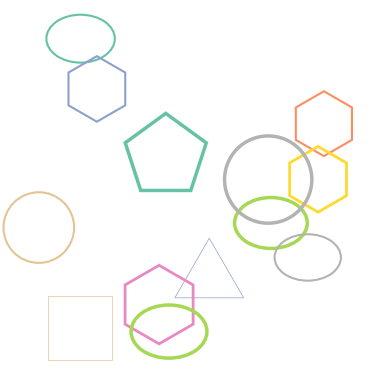[{"shape": "pentagon", "thickness": 2.5, "radius": 0.55, "center": [0.431, 0.595]}, {"shape": "oval", "thickness": 1.5, "radius": 0.44, "center": [0.209, 0.9]}, {"shape": "hexagon", "thickness": 1.5, "radius": 0.42, "center": [0.841, 0.679]}, {"shape": "hexagon", "thickness": 1.5, "radius": 0.43, "center": [0.252, 0.769]}, {"shape": "triangle", "thickness": 0.5, "radius": 0.52, "center": [0.544, 0.278]}, {"shape": "hexagon", "thickness": 2, "radius": 0.51, "center": [0.413, 0.209]}, {"shape": "oval", "thickness": 2.5, "radius": 0.49, "center": [0.439, 0.139]}, {"shape": "oval", "thickness": 2.5, "radius": 0.47, "center": [0.704, 0.421]}, {"shape": "hexagon", "thickness": 2, "radius": 0.43, "center": [0.826, 0.534]}, {"shape": "square", "thickness": 0.5, "radius": 0.42, "center": [0.207, 0.148]}, {"shape": "circle", "thickness": 1.5, "radius": 0.46, "center": [0.101, 0.409]}, {"shape": "circle", "thickness": 2.5, "radius": 0.57, "center": [0.697, 0.534]}, {"shape": "oval", "thickness": 1.5, "radius": 0.43, "center": [0.799, 0.331]}]